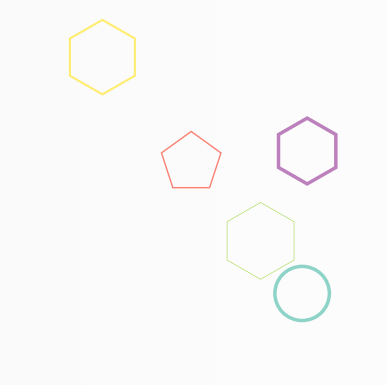[{"shape": "circle", "thickness": 2.5, "radius": 0.35, "center": [0.78, 0.238]}, {"shape": "pentagon", "thickness": 1, "radius": 0.4, "center": [0.493, 0.578]}, {"shape": "hexagon", "thickness": 0.5, "radius": 0.5, "center": [0.672, 0.374]}, {"shape": "hexagon", "thickness": 2.5, "radius": 0.43, "center": [0.793, 0.608]}, {"shape": "hexagon", "thickness": 1.5, "radius": 0.48, "center": [0.264, 0.852]}]